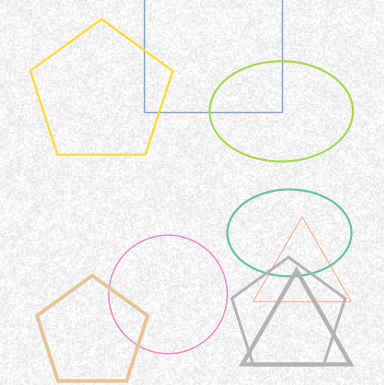[{"shape": "oval", "thickness": 1.5, "radius": 0.81, "center": [0.752, 0.395]}, {"shape": "triangle", "thickness": 0.5, "radius": 0.74, "center": [0.785, 0.29]}, {"shape": "square", "thickness": 1, "radius": 0.89, "center": [0.553, 0.887]}, {"shape": "circle", "thickness": 1, "radius": 0.77, "center": [0.437, 0.235]}, {"shape": "oval", "thickness": 1.5, "radius": 0.93, "center": [0.731, 0.711]}, {"shape": "pentagon", "thickness": 1.5, "radius": 0.97, "center": [0.264, 0.756]}, {"shape": "pentagon", "thickness": 2.5, "radius": 0.76, "center": [0.24, 0.133]}, {"shape": "pentagon", "thickness": 2, "radius": 0.77, "center": [0.749, 0.177]}, {"shape": "triangle", "thickness": 3, "radius": 0.81, "center": [0.77, 0.135]}]